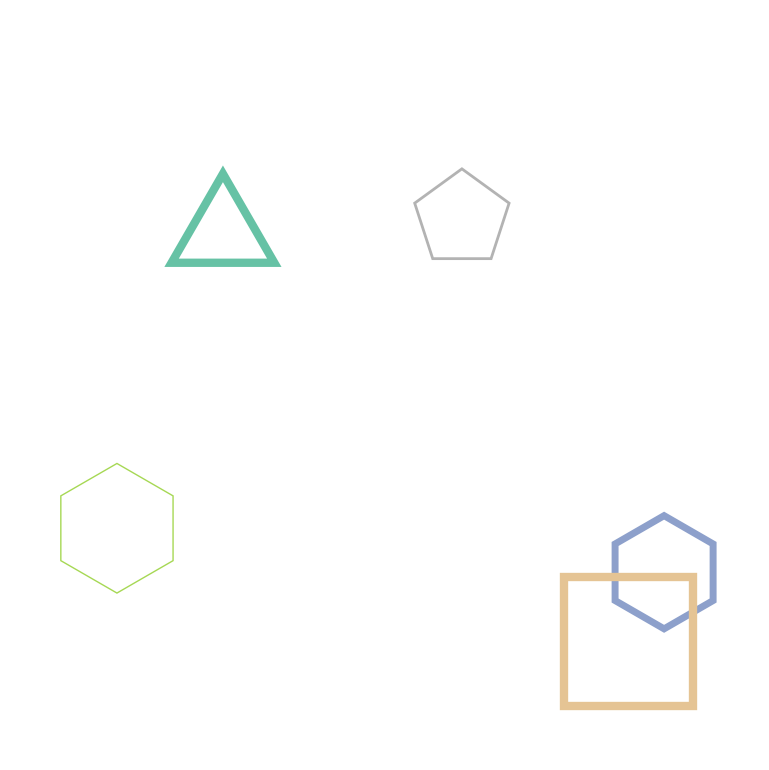[{"shape": "triangle", "thickness": 3, "radius": 0.39, "center": [0.29, 0.697]}, {"shape": "hexagon", "thickness": 2.5, "radius": 0.37, "center": [0.862, 0.257]}, {"shape": "hexagon", "thickness": 0.5, "radius": 0.42, "center": [0.152, 0.314]}, {"shape": "square", "thickness": 3, "radius": 0.42, "center": [0.816, 0.167]}, {"shape": "pentagon", "thickness": 1, "radius": 0.32, "center": [0.6, 0.716]}]